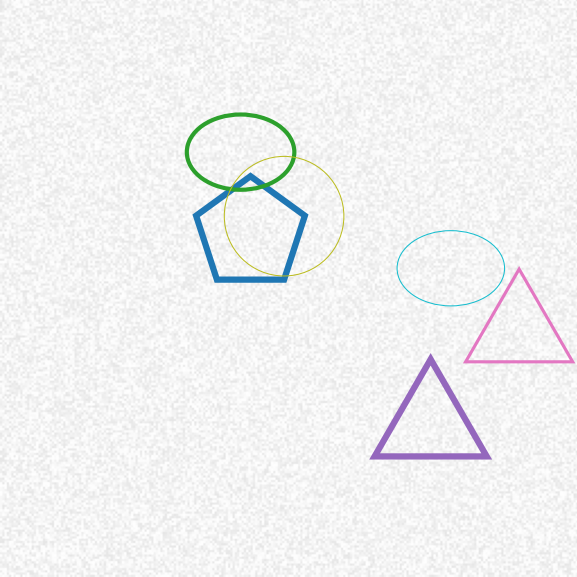[{"shape": "pentagon", "thickness": 3, "radius": 0.49, "center": [0.434, 0.595]}, {"shape": "oval", "thickness": 2, "radius": 0.47, "center": [0.417, 0.736]}, {"shape": "triangle", "thickness": 3, "radius": 0.56, "center": [0.746, 0.265]}, {"shape": "triangle", "thickness": 1.5, "radius": 0.54, "center": [0.899, 0.426]}, {"shape": "circle", "thickness": 0.5, "radius": 0.52, "center": [0.492, 0.625]}, {"shape": "oval", "thickness": 0.5, "radius": 0.47, "center": [0.781, 0.535]}]